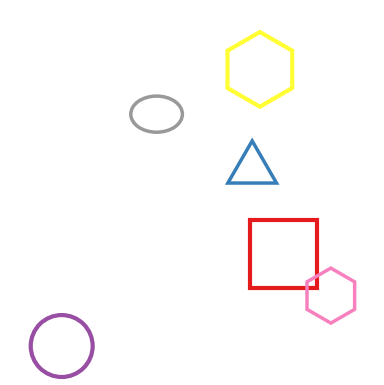[{"shape": "square", "thickness": 3, "radius": 0.44, "center": [0.736, 0.341]}, {"shape": "triangle", "thickness": 2.5, "radius": 0.36, "center": [0.655, 0.561]}, {"shape": "circle", "thickness": 3, "radius": 0.4, "center": [0.16, 0.101]}, {"shape": "hexagon", "thickness": 3, "radius": 0.48, "center": [0.675, 0.82]}, {"shape": "hexagon", "thickness": 2.5, "radius": 0.36, "center": [0.859, 0.232]}, {"shape": "oval", "thickness": 2.5, "radius": 0.34, "center": [0.407, 0.704]}]